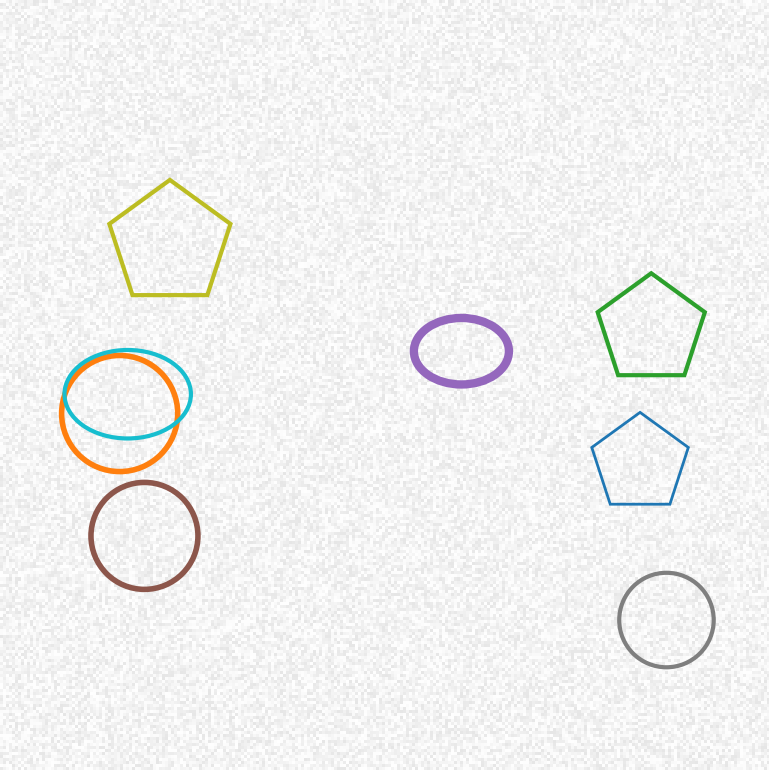[{"shape": "pentagon", "thickness": 1, "radius": 0.33, "center": [0.831, 0.399]}, {"shape": "circle", "thickness": 2, "radius": 0.38, "center": [0.155, 0.463]}, {"shape": "pentagon", "thickness": 1.5, "radius": 0.37, "center": [0.846, 0.572]}, {"shape": "oval", "thickness": 3, "radius": 0.31, "center": [0.599, 0.544]}, {"shape": "circle", "thickness": 2, "radius": 0.35, "center": [0.188, 0.304]}, {"shape": "circle", "thickness": 1.5, "radius": 0.31, "center": [0.866, 0.195]}, {"shape": "pentagon", "thickness": 1.5, "radius": 0.41, "center": [0.221, 0.684]}, {"shape": "oval", "thickness": 1.5, "radius": 0.41, "center": [0.166, 0.488]}]